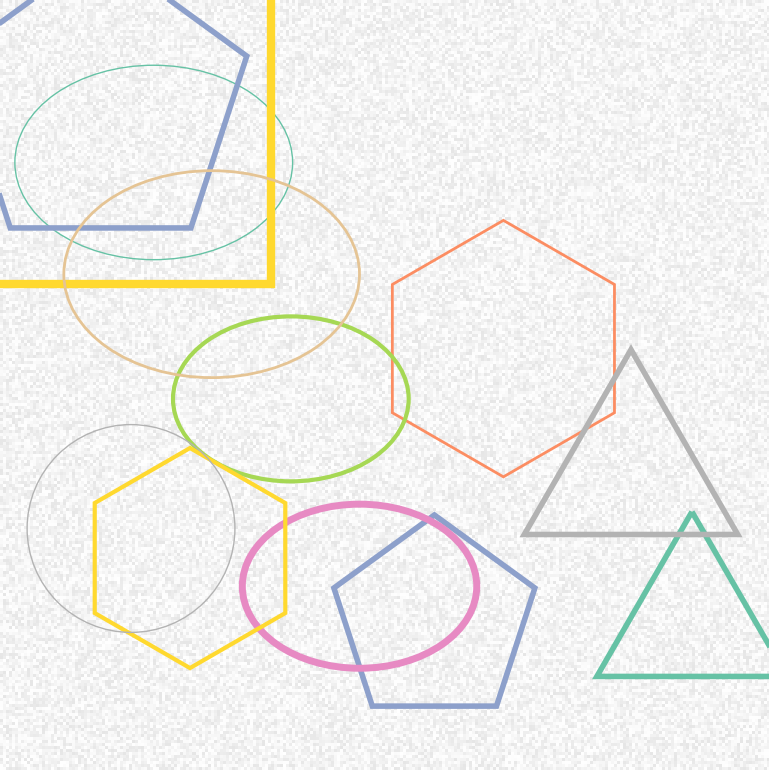[{"shape": "triangle", "thickness": 2, "radius": 0.71, "center": [0.899, 0.193]}, {"shape": "oval", "thickness": 0.5, "radius": 0.9, "center": [0.2, 0.789]}, {"shape": "hexagon", "thickness": 1, "radius": 0.83, "center": [0.654, 0.547]}, {"shape": "pentagon", "thickness": 2, "radius": 1.0, "center": [0.131, 0.865]}, {"shape": "pentagon", "thickness": 2, "radius": 0.69, "center": [0.564, 0.194]}, {"shape": "oval", "thickness": 2.5, "radius": 0.76, "center": [0.467, 0.239]}, {"shape": "oval", "thickness": 1.5, "radius": 0.77, "center": [0.378, 0.482]}, {"shape": "hexagon", "thickness": 1.5, "radius": 0.71, "center": [0.247, 0.275]}, {"shape": "square", "thickness": 3, "radius": 0.96, "center": [0.159, 0.823]}, {"shape": "oval", "thickness": 1, "radius": 0.96, "center": [0.275, 0.644]}, {"shape": "circle", "thickness": 0.5, "radius": 0.67, "center": [0.17, 0.314]}, {"shape": "triangle", "thickness": 2, "radius": 0.8, "center": [0.819, 0.386]}]